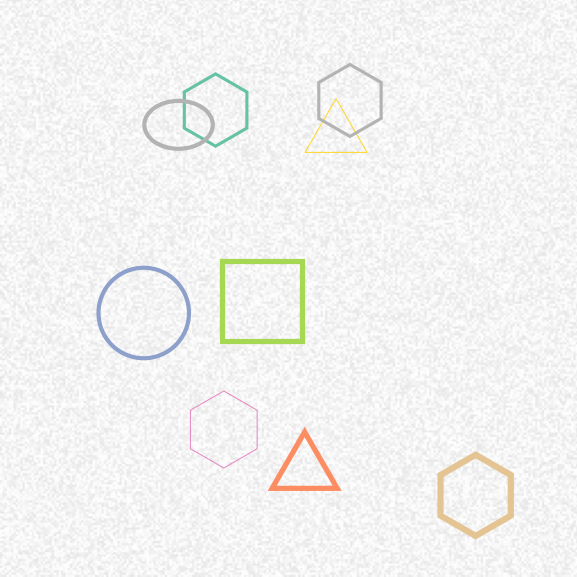[{"shape": "hexagon", "thickness": 1.5, "radius": 0.31, "center": [0.373, 0.809]}, {"shape": "triangle", "thickness": 2.5, "radius": 0.33, "center": [0.528, 0.186]}, {"shape": "circle", "thickness": 2, "radius": 0.39, "center": [0.249, 0.457]}, {"shape": "hexagon", "thickness": 0.5, "radius": 0.33, "center": [0.388, 0.255]}, {"shape": "square", "thickness": 2.5, "radius": 0.35, "center": [0.454, 0.478]}, {"shape": "triangle", "thickness": 0.5, "radius": 0.31, "center": [0.582, 0.766]}, {"shape": "hexagon", "thickness": 3, "radius": 0.35, "center": [0.824, 0.141]}, {"shape": "hexagon", "thickness": 1.5, "radius": 0.31, "center": [0.606, 0.825]}, {"shape": "oval", "thickness": 2, "radius": 0.3, "center": [0.309, 0.783]}]